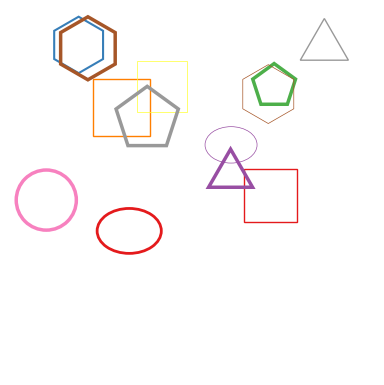[{"shape": "square", "thickness": 1, "radius": 0.34, "center": [0.702, 0.492]}, {"shape": "oval", "thickness": 2, "radius": 0.42, "center": [0.336, 0.4]}, {"shape": "hexagon", "thickness": 1.5, "radius": 0.37, "center": [0.204, 0.883]}, {"shape": "pentagon", "thickness": 2.5, "radius": 0.29, "center": [0.712, 0.776]}, {"shape": "triangle", "thickness": 2.5, "radius": 0.33, "center": [0.599, 0.547]}, {"shape": "oval", "thickness": 0.5, "radius": 0.34, "center": [0.6, 0.624]}, {"shape": "square", "thickness": 1, "radius": 0.37, "center": [0.316, 0.721]}, {"shape": "square", "thickness": 0.5, "radius": 0.33, "center": [0.421, 0.775]}, {"shape": "hexagon", "thickness": 0.5, "radius": 0.38, "center": [0.697, 0.756]}, {"shape": "hexagon", "thickness": 2.5, "radius": 0.41, "center": [0.228, 0.875]}, {"shape": "circle", "thickness": 2.5, "radius": 0.39, "center": [0.12, 0.48]}, {"shape": "triangle", "thickness": 1, "radius": 0.36, "center": [0.842, 0.88]}, {"shape": "pentagon", "thickness": 2.5, "radius": 0.43, "center": [0.382, 0.691]}]